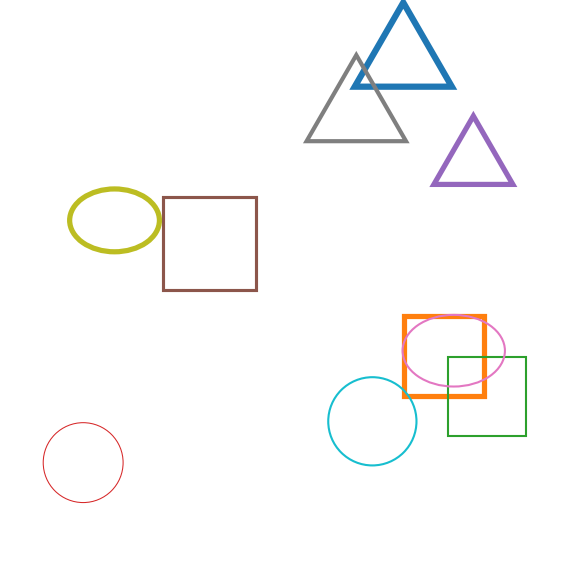[{"shape": "triangle", "thickness": 3, "radius": 0.49, "center": [0.698, 0.898]}, {"shape": "square", "thickness": 2.5, "radius": 0.35, "center": [0.769, 0.383]}, {"shape": "square", "thickness": 1, "radius": 0.34, "center": [0.843, 0.313]}, {"shape": "circle", "thickness": 0.5, "radius": 0.35, "center": [0.144, 0.198]}, {"shape": "triangle", "thickness": 2.5, "radius": 0.39, "center": [0.82, 0.719]}, {"shape": "square", "thickness": 1.5, "radius": 0.4, "center": [0.362, 0.577]}, {"shape": "oval", "thickness": 1, "radius": 0.44, "center": [0.786, 0.392]}, {"shape": "triangle", "thickness": 2, "radius": 0.5, "center": [0.617, 0.804]}, {"shape": "oval", "thickness": 2.5, "radius": 0.39, "center": [0.198, 0.618]}, {"shape": "circle", "thickness": 1, "radius": 0.38, "center": [0.645, 0.27]}]